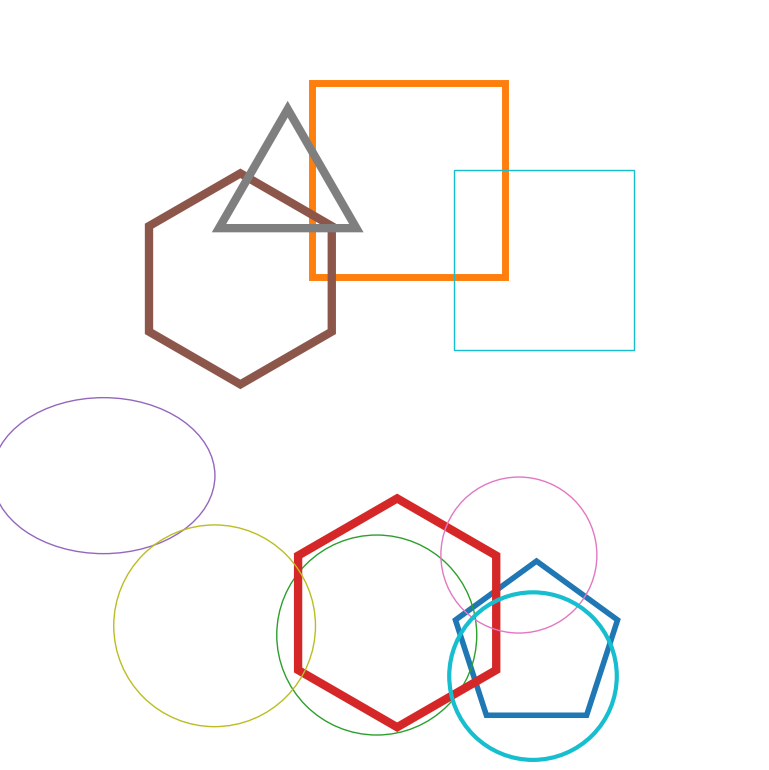[{"shape": "pentagon", "thickness": 2, "radius": 0.55, "center": [0.697, 0.161]}, {"shape": "square", "thickness": 2.5, "radius": 0.63, "center": [0.53, 0.766]}, {"shape": "circle", "thickness": 0.5, "radius": 0.65, "center": [0.489, 0.175]}, {"shape": "hexagon", "thickness": 3, "radius": 0.74, "center": [0.516, 0.204]}, {"shape": "oval", "thickness": 0.5, "radius": 0.72, "center": [0.134, 0.382]}, {"shape": "hexagon", "thickness": 3, "radius": 0.69, "center": [0.312, 0.638]}, {"shape": "circle", "thickness": 0.5, "radius": 0.51, "center": [0.674, 0.279]}, {"shape": "triangle", "thickness": 3, "radius": 0.52, "center": [0.374, 0.755]}, {"shape": "circle", "thickness": 0.5, "radius": 0.65, "center": [0.279, 0.187]}, {"shape": "circle", "thickness": 1.5, "radius": 0.54, "center": [0.692, 0.122]}, {"shape": "square", "thickness": 0.5, "radius": 0.58, "center": [0.707, 0.663]}]